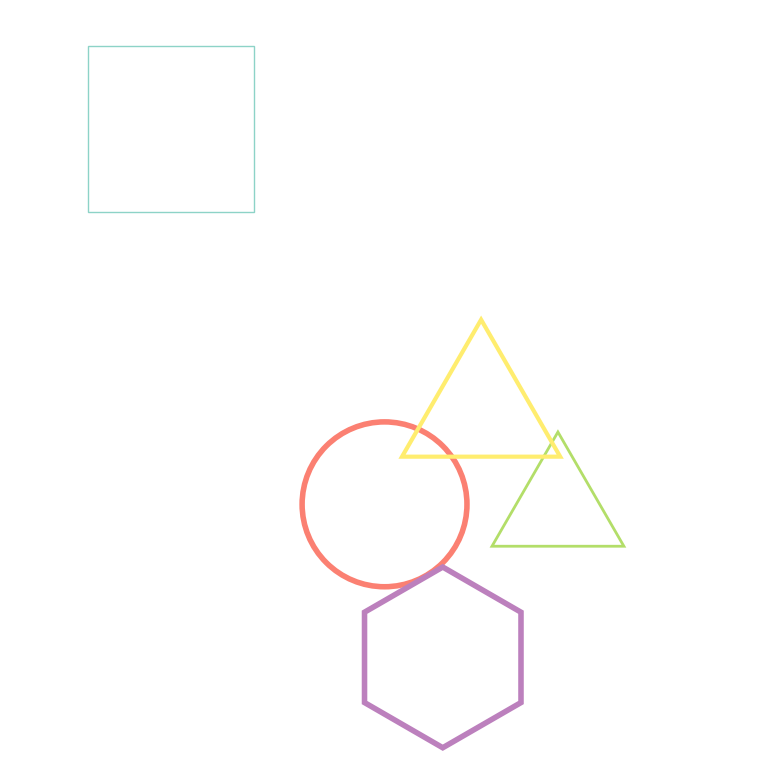[{"shape": "square", "thickness": 0.5, "radius": 0.54, "center": [0.222, 0.833]}, {"shape": "circle", "thickness": 2, "radius": 0.54, "center": [0.499, 0.345]}, {"shape": "triangle", "thickness": 1, "radius": 0.49, "center": [0.725, 0.34]}, {"shape": "hexagon", "thickness": 2, "radius": 0.59, "center": [0.575, 0.146]}, {"shape": "triangle", "thickness": 1.5, "radius": 0.59, "center": [0.625, 0.466]}]